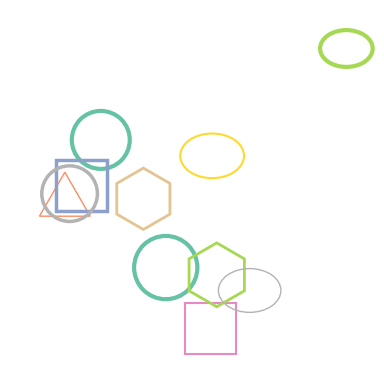[{"shape": "circle", "thickness": 3, "radius": 0.38, "center": [0.262, 0.637]}, {"shape": "circle", "thickness": 3, "radius": 0.41, "center": [0.43, 0.305]}, {"shape": "triangle", "thickness": 1, "radius": 0.38, "center": [0.168, 0.477]}, {"shape": "square", "thickness": 2.5, "radius": 0.33, "center": [0.211, 0.517]}, {"shape": "square", "thickness": 1.5, "radius": 0.33, "center": [0.547, 0.147]}, {"shape": "oval", "thickness": 3, "radius": 0.34, "center": [0.9, 0.874]}, {"shape": "hexagon", "thickness": 2, "radius": 0.41, "center": [0.563, 0.286]}, {"shape": "oval", "thickness": 1.5, "radius": 0.41, "center": [0.551, 0.595]}, {"shape": "hexagon", "thickness": 2, "radius": 0.4, "center": [0.372, 0.484]}, {"shape": "circle", "thickness": 2.5, "radius": 0.36, "center": [0.181, 0.497]}, {"shape": "oval", "thickness": 1, "radius": 0.41, "center": [0.648, 0.246]}]